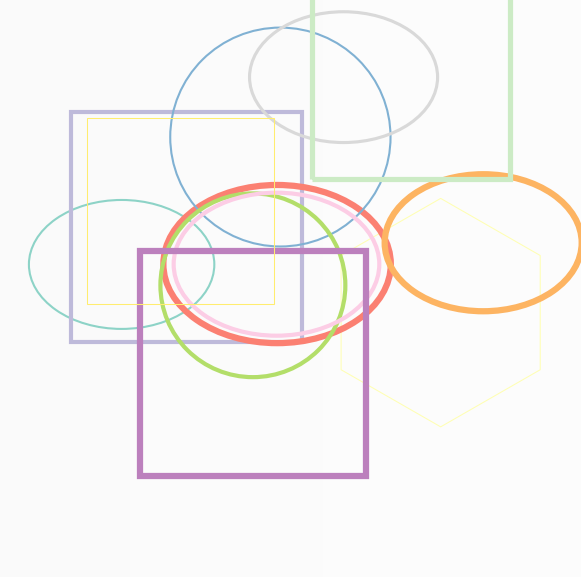[{"shape": "oval", "thickness": 1, "radius": 0.8, "center": [0.209, 0.541]}, {"shape": "hexagon", "thickness": 0.5, "radius": 0.99, "center": [0.758, 0.458]}, {"shape": "square", "thickness": 2, "radius": 0.99, "center": [0.321, 0.606]}, {"shape": "oval", "thickness": 3, "radius": 0.98, "center": [0.477, 0.542]}, {"shape": "circle", "thickness": 1, "radius": 0.95, "center": [0.482, 0.762]}, {"shape": "oval", "thickness": 3, "radius": 0.85, "center": [0.831, 0.579]}, {"shape": "circle", "thickness": 2, "radius": 0.8, "center": [0.435, 0.505]}, {"shape": "oval", "thickness": 2, "radius": 0.88, "center": [0.476, 0.542]}, {"shape": "oval", "thickness": 1.5, "radius": 0.81, "center": [0.591, 0.866]}, {"shape": "square", "thickness": 3, "radius": 0.97, "center": [0.435, 0.369]}, {"shape": "square", "thickness": 2.5, "radius": 0.85, "center": [0.707, 0.859]}, {"shape": "square", "thickness": 0.5, "radius": 0.8, "center": [0.311, 0.633]}]